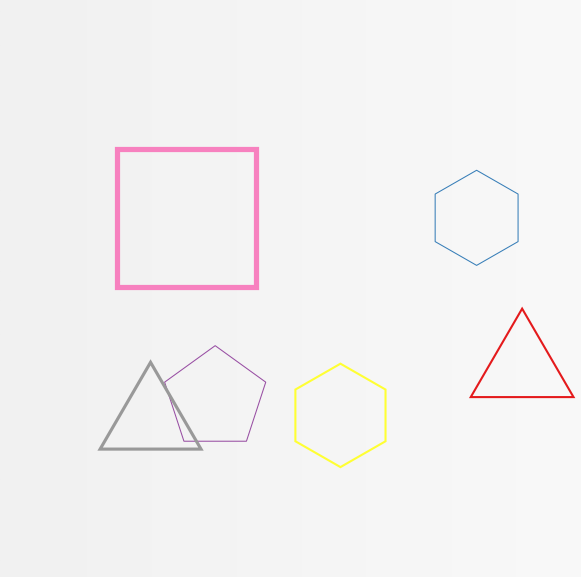[{"shape": "triangle", "thickness": 1, "radius": 0.51, "center": [0.898, 0.363]}, {"shape": "hexagon", "thickness": 0.5, "radius": 0.41, "center": [0.82, 0.622]}, {"shape": "pentagon", "thickness": 0.5, "radius": 0.46, "center": [0.37, 0.309]}, {"shape": "hexagon", "thickness": 1, "radius": 0.45, "center": [0.586, 0.28]}, {"shape": "square", "thickness": 2.5, "radius": 0.6, "center": [0.321, 0.622]}, {"shape": "triangle", "thickness": 1.5, "radius": 0.5, "center": [0.259, 0.272]}]